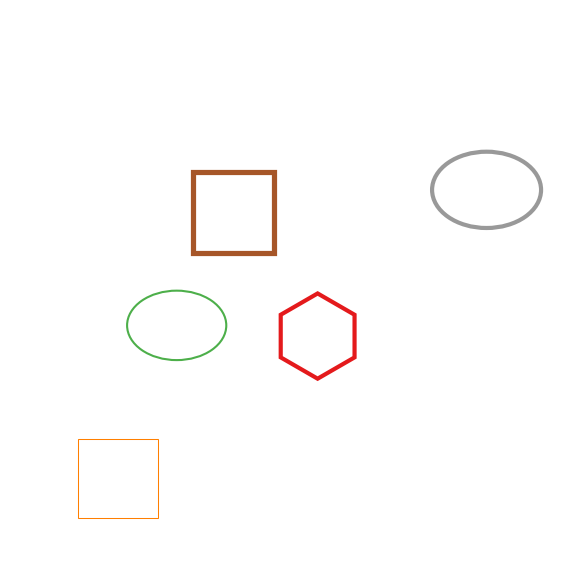[{"shape": "hexagon", "thickness": 2, "radius": 0.37, "center": [0.55, 0.417]}, {"shape": "oval", "thickness": 1, "radius": 0.43, "center": [0.306, 0.436]}, {"shape": "square", "thickness": 0.5, "radius": 0.35, "center": [0.205, 0.17]}, {"shape": "square", "thickness": 2.5, "radius": 0.35, "center": [0.404, 0.632]}, {"shape": "oval", "thickness": 2, "radius": 0.47, "center": [0.843, 0.67]}]